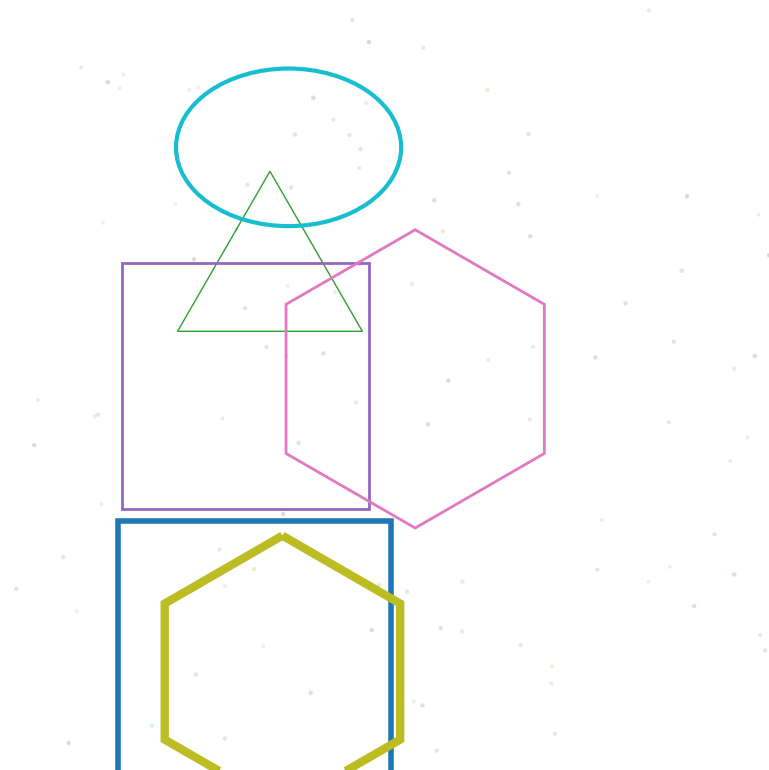[{"shape": "square", "thickness": 2, "radius": 0.89, "center": [0.33, 0.146]}, {"shape": "triangle", "thickness": 0.5, "radius": 0.69, "center": [0.351, 0.639]}, {"shape": "square", "thickness": 1, "radius": 0.8, "center": [0.319, 0.499]}, {"shape": "hexagon", "thickness": 1, "radius": 0.97, "center": [0.539, 0.508]}, {"shape": "hexagon", "thickness": 3, "radius": 0.88, "center": [0.367, 0.128]}, {"shape": "oval", "thickness": 1.5, "radius": 0.73, "center": [0.375, 0.809]}]